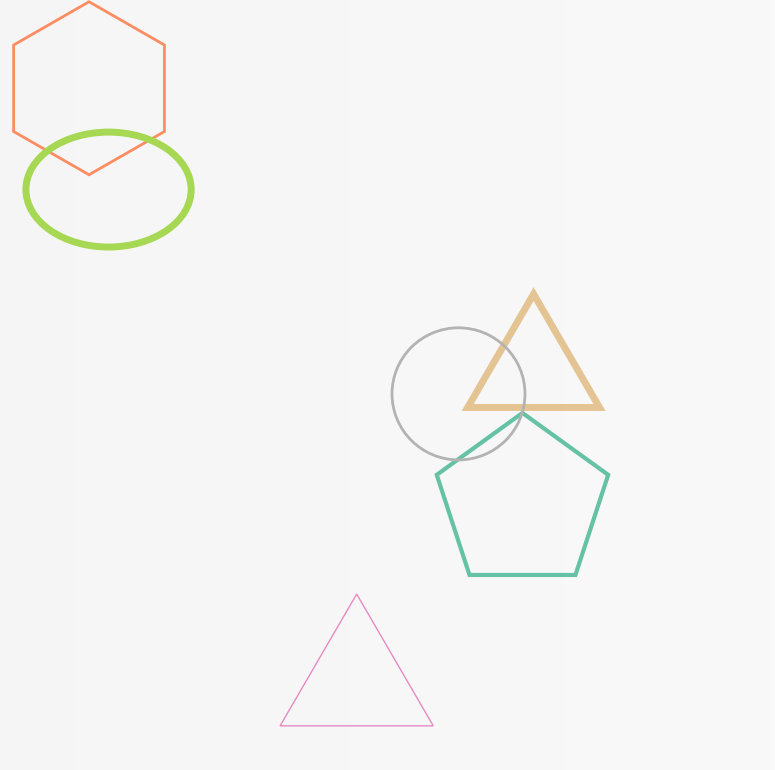[{"shape": "pentagon", "thickness": 1.5, "radius": 0.58, "center": [0.674, 0.347]}, {"shape": "hexagon", "thickness": 1, "radius": 0.56, "center": [0.115, 0.885]}, {"shape": "triangle", "thickness": 0.5, "radius": 0.57, "center": [0.46, 0.114]}, {"shape": "oval", "thickness": 2.5, "radius": 0.53, "center": [0.14, 0.754]}, {"shape": "triangle", "thickness": 2.5, "radius": 0.49, "center": [0.689, 0.52]}, {"shape": "circle", "thickness": 1, "radius": 0.43, "center": [0.592, 0.489]}]